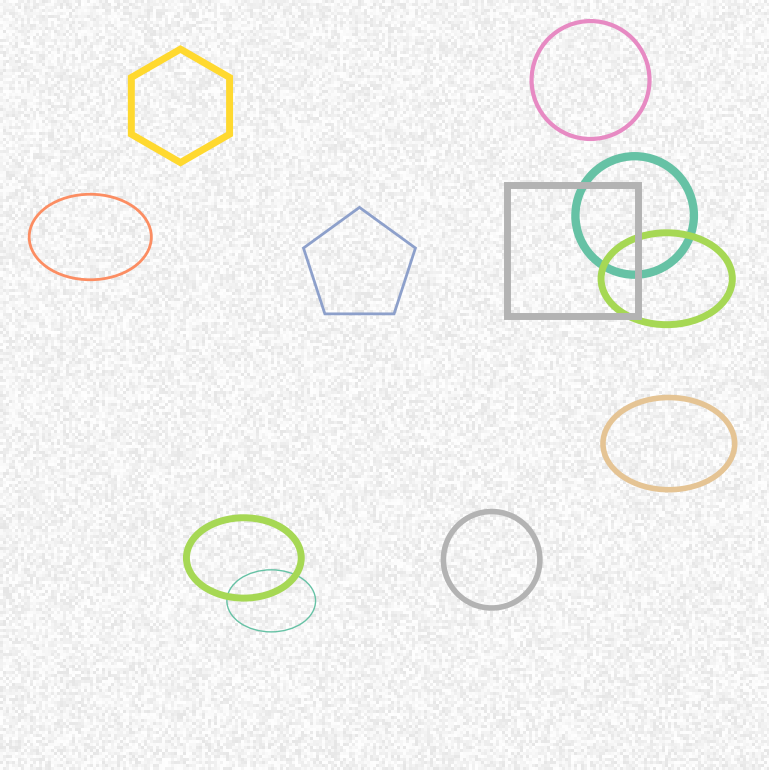[{"shape": "circle", "thickness": 3, "radius": 0.38, "center": [0.824, 0.72]}, {"shape": "oval", "thickness": 0.5, "radius": 0.29, "center": [0.352, 0.22]}, {"shape": "oval", "thickness": 1, "radius": 0.4, "center": [0.117, 0.692]}, {"shape": "pentagon", "thickness": 1, "radius": 0.38, "center": [0.467, 0.654]}, {"shape": "circle", "thickness": 1.5, "radius": 0.38, "center": [0.767, 0.896]}, {"shape": "oval", "thickness": 2.5, "radius": 0.37, "center": [0.317, 0.275]}, {"shape": "oval", "thickness": 2.5, "radius": 0.43, "center": [0.866, 0.638]}, {"shape": "hexagon", "thickness": 2.5, "radius": 0.37, "center": [0.234, 0.863]}, {"shape": "oval", "thickness": 2, "radius": 0.43, "center": [0.869, 0.424]}, {"shape": "circle", "thickness": 2, "radius": 0.31, "center": [0.639, 0.273]}, {"shape": "square", "thickness": 2.5, "radius": 0.42, "center": [0.743, 0.675]}]